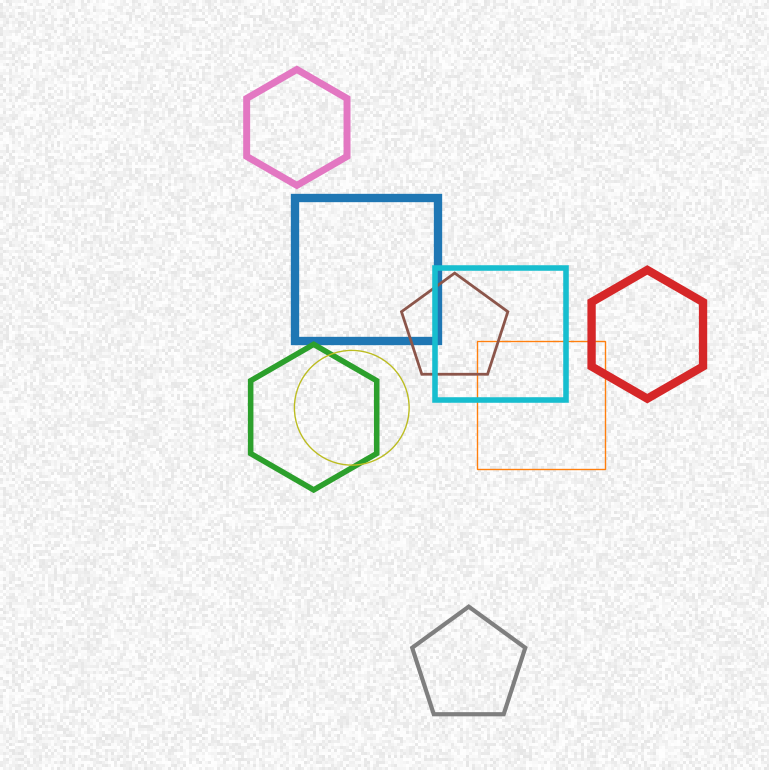[{"shape": "square", "thickness": 3, "radius": 0.46, "center": [0.476, 0.651]}, {"shape": "square", "thickness": 0.5, "radius": 0.41, "center": [0.703, 0.474]}, {"shape": "hexagon", "thickness": 2, "radius": 0.47, "center": [0.407, 0.458]}, {"shape": "hexagon", "thickness": 3, "radius": 0.42, "center": [0.841, 0.566]}, {"shape": "pentagon", "thickness": 1, "radius": 0.36, "center": [0.59, 0.573]}, {"shape": "hexagon", "thickness": 2.5, "radius": 0.38, "center": [0.386, 0.835]}, {"shape": "pentagon", "thickness": 1.5, "radius": 0.39, "center": [0.609, 0.135]}, {"shape": "circle", "thickness": 0.5, "radius": 0.37, "center": [0.457, 0.47]}, {"shape": "square", "thickness": 2, "radius": 0.43, "center": [0.65, 0.566]}]